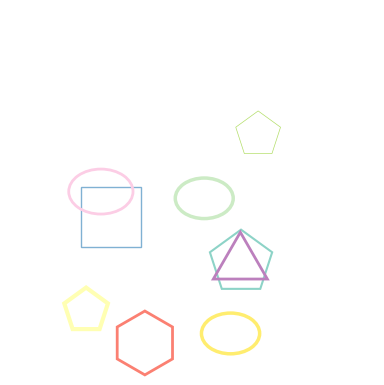[{"shape": "pentagon", "thickness": 1.5, "radius": 0.43, "center": [0.626, 0.318]}, {"shape": "pentagon", "thickness": 3, "radius": 0.3, "center": [0.224, 0.193]}, {"shape": "hexagon", "thickness": 2, "radius": 0.41, "center": [0.376, 0.109]}, {"shape": "square", "thickness": 1, "radius": 0.39, "center": [0.288, 0.437]}, {"shape": "pentagon", "thickness": 0.5, "radius": 0.31, "center": [0.671, 0.651]}, {"shape": "oval", "thickness": 2, "radius": 0.42, "center": [0.262, 0.502]}, {"shape": "triangle", "thickness": 2, "radius": 0.4, "center": [0.624, 0.316]}, {"shape": "oval", "thickness": 2.5, "radius": 0.38, "center": [0.531, 0.485]}, {"shape": "oval", "thickness": 2.5, "radius": 0.38, "center": [0.599, 0.134]}]